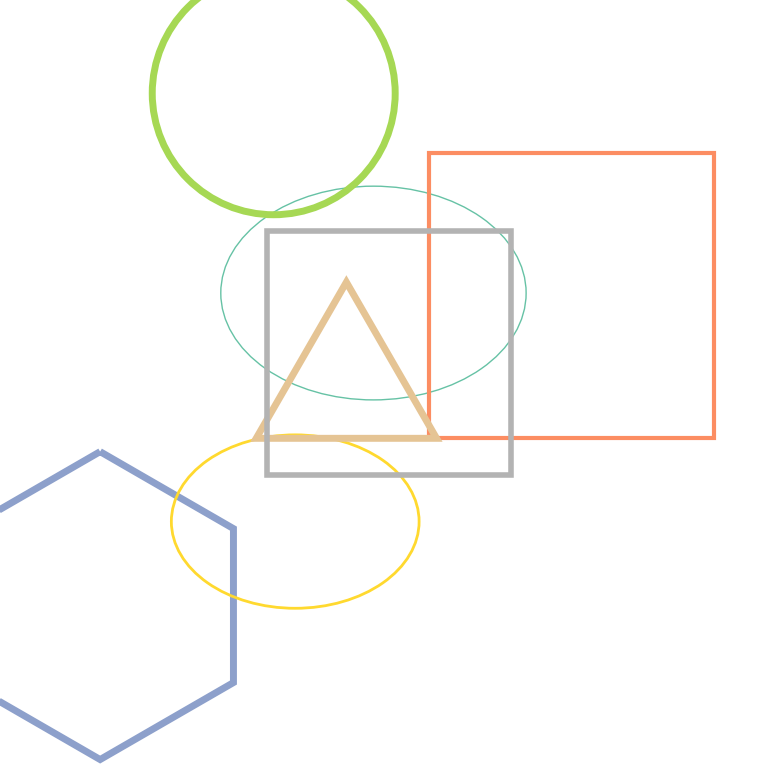[{"shape": "oval", "thickness": 0.5, "radius": 0.99, "center": [0.485, 0.619]}, {"shape": "square", "thickness": 1.5, "radius": 0.93, "center": [0.742, 0.616]}, {"shape": "hexagon", "thickness": 2.5, "radius": 1.0, "center": [0.13, 0.214]}, {"shape": "circle", "thickness": 2.5, "radius": 0.79, "center": [0.355, 0.879]}, {"shape": "oval", "thickness": 1, "radius": 0.8, "center": [0.383, 0.323]}, {"shape": "triangle", "thickness": 2.5, "radius": 0.68, "center": [0.45, 0.498]}, {"shape": "square", "thickness": 2, "radius": 0.79, "center": [0.505, 0.542]}]